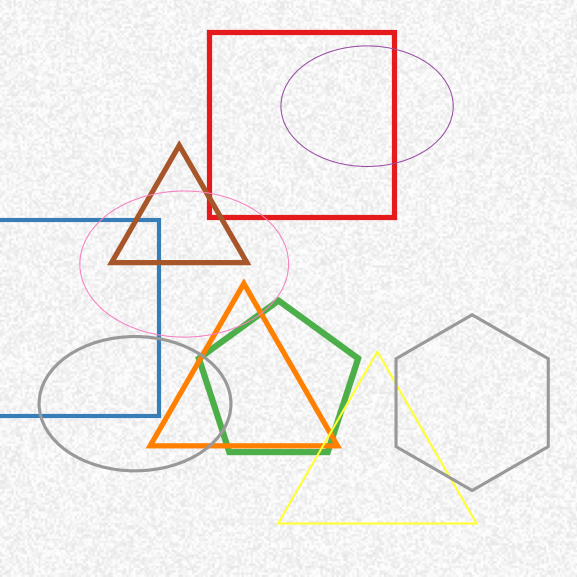[{"shape": "square", "thickness": 2.5, "radius": 0.8, "center": [0.522, 0.783]}, {"shape": "square", "thickness": 2, "radius": 0.85, "center": [0.105, 0.448]}, {"shape": "pentagon", "thickness": 3, "radius": 0.72, "center": [0.482, 0.334]}, {"shape": "oval", "thickness": 0.5, "radius": 0.75, "center": [0.636, 0.815]}, {"shape": "triangle", "thickness": 2.5, "radius": 0.94, "center": [0.422, 0.321]}, {"shape": "triangle", "thickness": 1, "radius": 0.99, "center": [0.653, 0.192]}, {"shape": "triangle", "thickness": 2.5, "radius": 0.68, "center": [0.31, 0.612]}, {"shape": "oval", "thickness": 0.5, "radius": 0.9, "center": [0.319, 0.542]}, {"shape": "hexagon", "thickness": 1.5, "radius": 0.76, "center": [0.818, 0.302]}, {"shape": "oval", "thickness": 1.5, "radius": 0.83, "center": [0.234, 0.3]}]